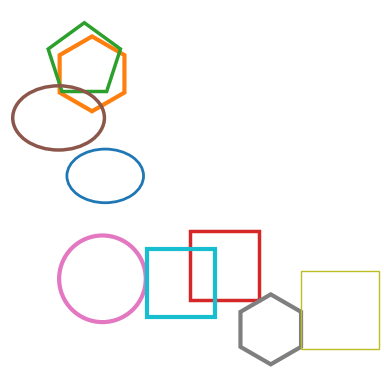[{"shape": "oval", "thickness": 2, "radius": 0.5, "center": [0.273, 0.543]}, {"shape": "hexagon", "thickness": 3, "radius": 0.49, "center": [0.239, 0.808]}, {"shape": "pentagon", "thickness": 2.5, "radius": 0.49, "center": [0.219, 0.842]}, {"shape": "square", "thickness": 2.5, "radius": 0.45, "center": [0.584, 0.31]}, {"shape": "oval", "thickness": 2.5, "radius": 0.6, "center": [0.152, 0.694]}, {"shape": "circle", "thickness": 3, "radius": 0.56, "center": [0.266, 0.276]}, {"shape": "hexagon", "thickness": 3, "radius": 0.45, "center": [0.703, 0.145]}, {"shape": "square", "thickness": 1, "radius": 0.5, "center": [0.883, 0.195]}, {"shape": "square", "thickness": 3, "radius": 0.44, "center": [0.47, 0.265]}]